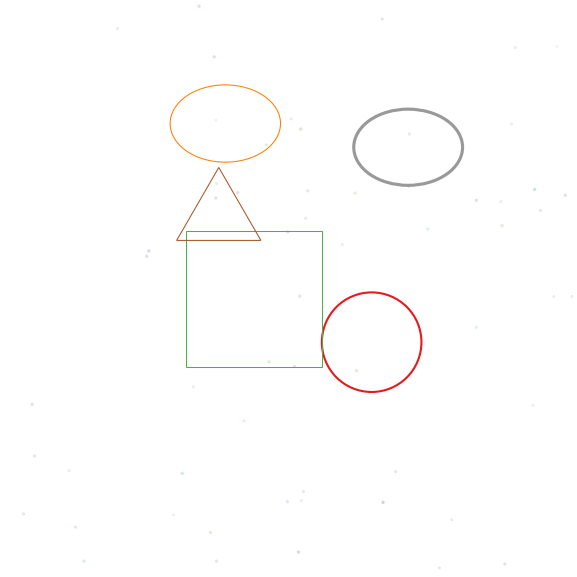[{"shape": "circle", "thickness": 1, "radius": 0.43, "center": [0.644, 0.407]}, {"shape": "square", "thickness": 0.5, "radius": 0.59, "center": [0.439, 0.481]}, {"shape": "oval", "thickness": 0.5, "radius": 0.48, "center": [0.39, 0.785]}, {"shape": "triangle", "thickness": 0.5, "radius": 0.42, "center": [0.379, 0.625]}, {"shape": "oval", "thickness": 1.5, "radius": 0.47, "center": [0.707, 0.744]}]